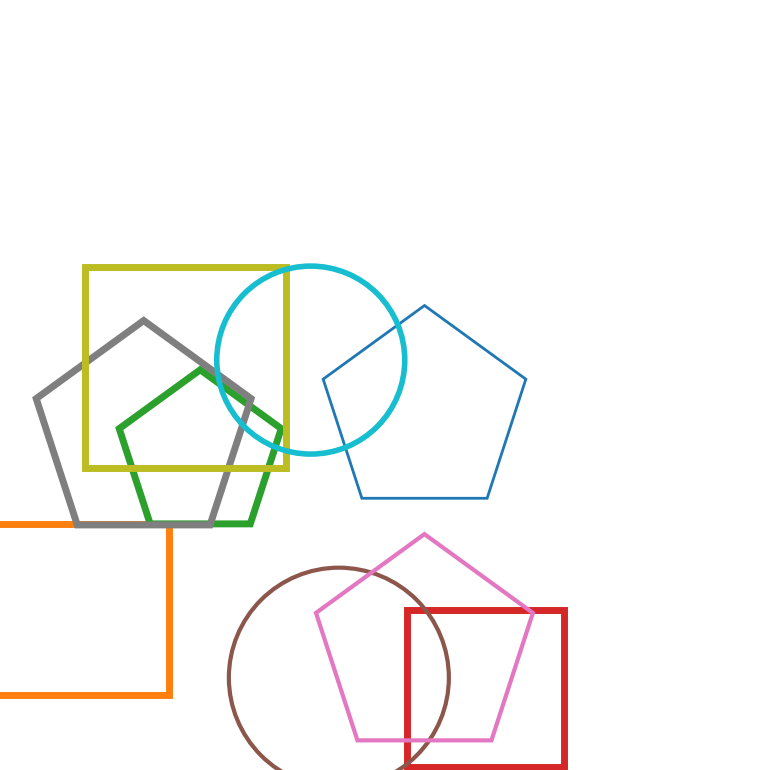[{"shape": "pentagon", "thickness": 1, "radius": 0.69, "center": [0.551, 0.465]}, {"shape": "square", "thickness": 2.5, "radius": 0.55, "center": [0.108, 0.209]}, {"shape": "pentagon", "thickness": 2.5, "radius": 0.55, "center": [0.26, 0.409]}, {"shape": "square", "thickness": 2.5, "radius": 0.51, "center": [0.63, 0.106]}, {"shape": "circle", "thickness": 1.5, "radius": 0.71, "center": [0.44, 0.12]}, {"shape": "pentagon", "thickness": 1.5, "radius": 0.74, "center": [0.551, 0.158]}, {"shape": "pentagon", "thickness": 2.5, "radius": 0.73, "center": [0.187, 0.437]}, {"shape": "square", "thickness": 2.5, "radius": 0.65, "center": [0.241, 0.523]}, {"shape": "circle", "thickness": 2, "radius": 0.61, "center": [0.404, 0.532]}]